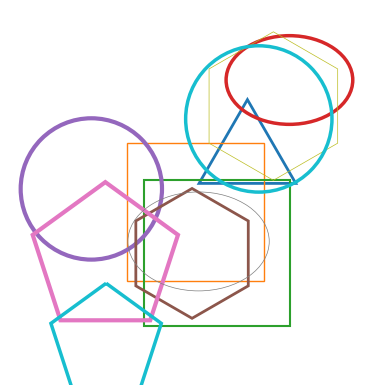[{"shape": "triangle", "thickness": 2, "radius": 0.73, "center": [0.643, 0.596]}, {"shape": "square", "thickness": 1, "radius": 0.89, "center": [0.508, 0.45]}, {"shape": "square", "thickness": 1.5, "radius": 0.95, "center": [0.563, 0.342]}, {"shape": "oval", "thickness": 2.5, "radius": 0.82, "center": [0.752, 0.792]}, {"shape": "circle", "thickness": 3, "radius": 0.92, "center": [0.237, 0.509]}, {"shape": "hexagon", "thickness": 2, "radius": 0.84, "center": [0.499, 0.342]}, {"shape": "pentagon", "thickness": 3, "radius": 0.99, "center": [0.274, 0.329]}, {"shape": "oval", "thickness": 0.5, "radius": 0.92, "center": [0.516, 0.373]}, {"shape": "hexagon", "thickness": 0.5, "radius": 0.96, "center": [0.71, 0.725]}, {"shape": "circle", "thickness": 2.5, "radius": 0.95, "center": [0.672, 0.691]}, {"shape": "pentagon", "thickness": 2.5, "radius": 0.75, "center": [0.276, 0.113]}]